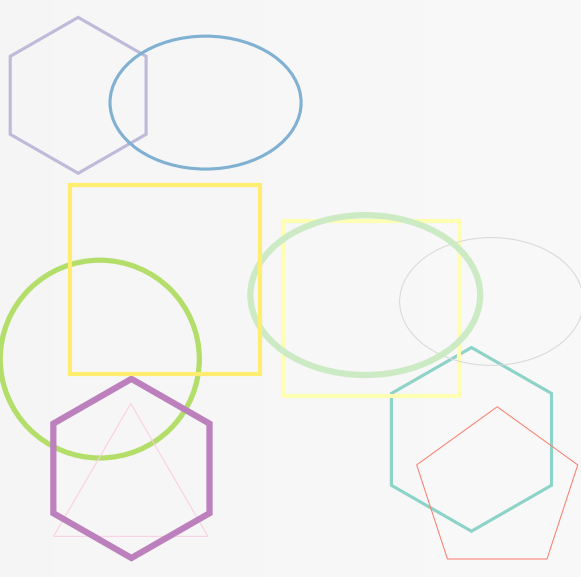[{"shape": "hexagon", "thickness": 1.5, "radius": 0.8, "center": [0.811, 0.238]}, {"shape": "square", "thickness": 2, "radius": 0.76, "center": [0.638, 0.465]}, {"shape": "hexagon", "thickness": 1.5, "radius": 0.67, "center": [0.134, 0.834]}, {"shape": "pentagon", "thickness": 0.5, "radius": 0.73, "center": [0.855, 0.149]}, {"shape": "oval", "thickness": 1.5, "radius": 0.82, "center": [0.354, 0.821]}, {"shape": "circle", "thickness": 2.5, "radius": 0.86, "center": [0.172, 0.377]}, {"shape": "triangle", "thickness": 0.5, "radius": 0.77, "center": [0.225, 0.147]}, {"shape": "oval", "thickness": 0.5, "radius": 0.79, "center": [0.846, 0.477]}, {"shape": "hexagon", "thickness": 3, "radius": 0.78, "center": [0.226, 0.188]}, {"shape": "oval", "thickness": 3, "radius": 0.99, "center": [0.628, 0.488]}, {"shape": "square", "thickness": 2, "radius": 0.82, "center": [0.284, 0.515]}]